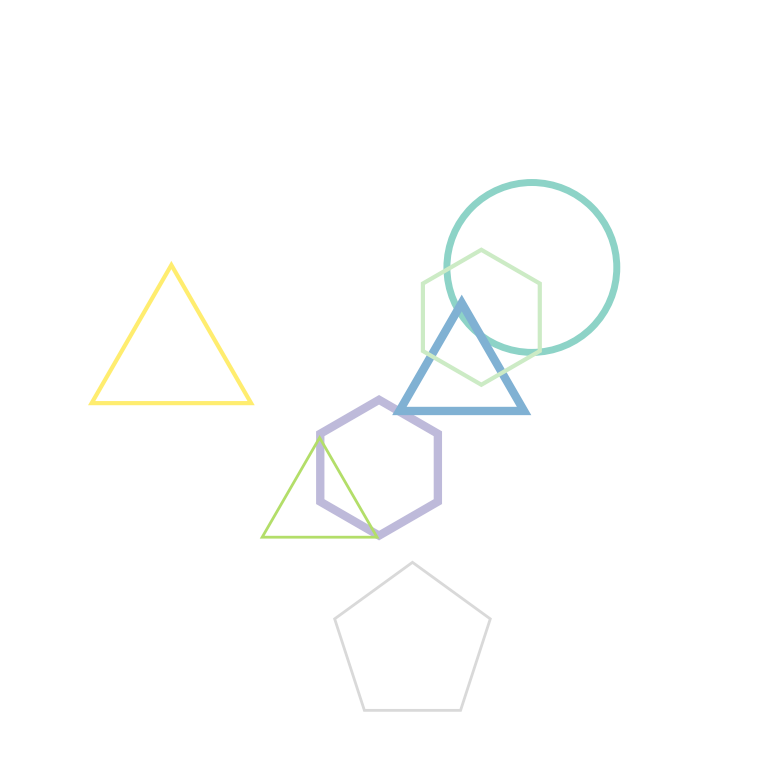[{"shape": "circle", "thickness": 2.5, "radius": 0.55, "center": [0.691, 0.653]}, {"shape": "hexagon", "thickness": 3, "radius": 0.44, "center": [0.492, 0.393]}, {"shape": "triangle", "thickness": 3, "radius": 0.47, "center": [0.6, 0.513]}, {"shape": "triangle", "thickness": 1, "radius": 0.43, "center": [0.415, 0.345]}, {"shape": "pentagon", "thickness": 1, "radius": 0.53, "center": [0.536, 0.163]}, {"shape": "hexagon", "thickness": 1.5, "radius": 0.44, "center": [0.625, 0.588]}, {"shape": "triangle", "thickness": 1.5, "radius": 0.6, "center": [0.223, 0.536]}]